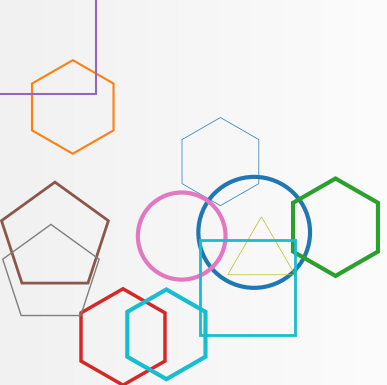[{"shape": "circle", "thickness": 3, "radius": 0.72, "center": [0.656, 0.396]}, {"shape": "hexagon", "thickness": 0.5, "radius": 0.57, "center": [0.569, 0.58]}, {"shape": "hexagon", "thickness": 1.5, "radius": 0.61, "center": [0.188, 0.722]}, {"shape": "hexagon", "thickness": 3, "radius": 0.63, "center": [0.866, 0.41]}, {"shape": "hexagon", "thickness": 2.5, "radius": 0.63, "center": [0.317, 0.125]}, {"shape": "square", "thickness": 1.5, "radius": 0.69, "center": [0.111, 0.892]}, {"shape": "pentagon", "thickness": 2, "radius": 0.72, "center": [0.142, 0.382]}, {"shape": "circle", "thickness": 3, "radius": 0.57, "center": [0.469, 0.387]}, {"shape": "pentagon", "thickness": 1, "radius": 0.65, "center": [0.131, 0.286]}, {"shape": "triangle", "thickness": 0.5, "radius": 0.5, "center": [0.675, 0.337]}, {"shape": "hexagon", "thickness": 3, "radius": 0.58, "center": [0.429, 0.132]}, {"shape": "square", "thickness": 2, "radius": 0.62, "center": [0.639, 0.253]}]